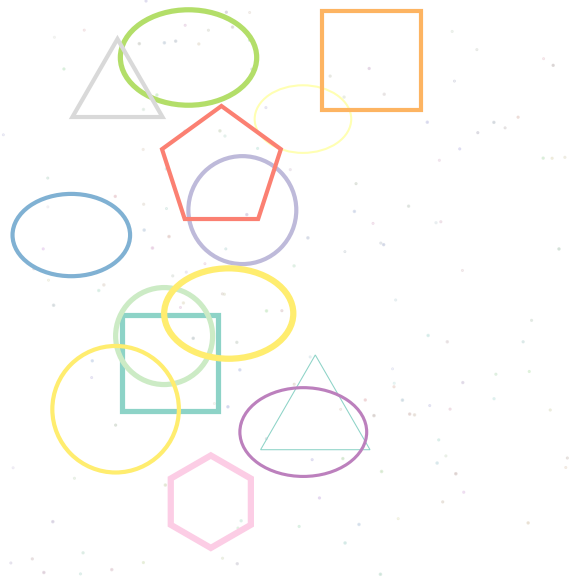[{"shape": "square", "thickness": 2.5, "radius": 0.42, "center": [0.294, 0.371]}, {"shape": "triangle", "thickness": 0.5, "radius": 0.55, "center": [0.546, 0.275]}, {"shape": "oval", "thickness": 1, "radius": 0.42, "center": [0.525, 0.793]}, {"shape": "circle", "thickness": 2, "radius": 0.47, "center": [0.42, 0.635]}, {"shape": "pentagon", "thickness": 2, "radius": 0.54, "center": [0.383, 0.707]}, {"shape": "oval", "thickness": 2, "radius": 0.51, "center": [0.123, 0.592]}, {"shape": "square", "thickness": 2, "radius": 0.43, "center": [0.643, 0.894]}, {"shape": "oval", "thickness": 2.5, "radius": 0.59, "center": [0.326, 0.9]}, {"shape": "hexagon", "thickness": 3, "radius": 0.4, "center": [0.365, 0.13]}, {"shape": "triangle", "thickness": 2, "radius": 0.45, "center": [0.203, 0.842]}, {"shape": "oval", "thickness": 1.5, "radius": 0.55, "center": [0.525, 0.251]}, {"shape": "circle", "thickness": 2.5, "radius": 0.42, "center": [0.284, 0.417]}, {"shape": "circle", "thickness": 2, "radius": 0.55, "center": [0.2, 0.291]}, {"shape": "oval", "thickness": 3, "radius": 0.56, "center": [0.396, 0.456]}]